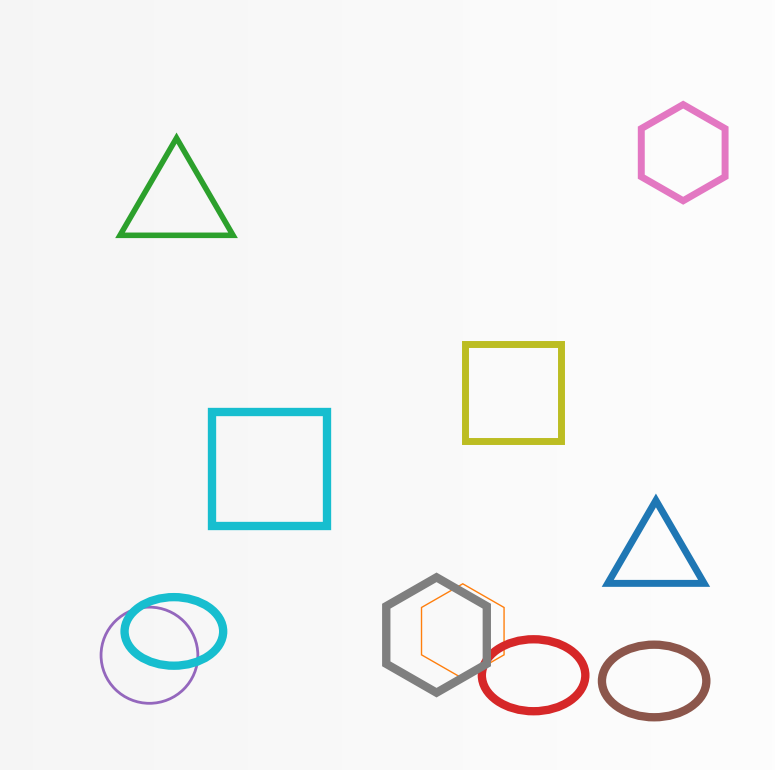[{"shape": "triangle", "thickness": 2.5, "radius": 0.36, "center": [0.846, 0.278]}, {"shape": "hexagon", "thickness": 0.5, "radius": 0.31, "center": [0.597, 0.18]}, {"shape": "triangle", "thickness": 2, "radius": 0.42, "center": [0.228, 0.737]}, {"shape": "oval", "thickness": 3, "radius": 0.33, "center": [0.689, 0.123]}, {"shape": "circle", "thickness": 1, "radius": 0.31, "center": [0.193, 0.149]}, {"shape": "oval", "thickness": 3, "radius": 0.34, "center": [0.844, 0.116]}, {"shape": "hexagon", "thickness": 2.5, "radius": 0.31, "center": [0.882, 0.802]}, {"shape": "hexagon", "thickness": 3, "radius": 0.37, "center": [0.563, 0.175]}, {"shape": "square", "thickness": 2.5, "radius": 0.31, "center": [0.662, 0.49]}, {"shape": "oval", "thickness": 3, "radius": 0.32, "center": [0.224, 0.18]}, {"shape": "square", "thickness": 3, "radius": 0.37, "center": [0.348, 0.391]}]